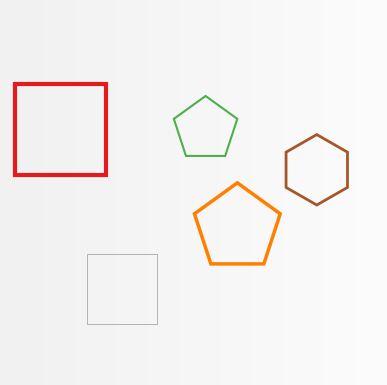[{"shape": "square", "thickness": 3, "radius": 0.59, "center": [0.156, 0.664]}, {"shape": "pentagon", "thickness": 1.5, "radius": 0.43, "center": [0.531, 0.665]}, {"shape": "pentagon", "thickness": 2.5, "radius": 0.58, "center": [0.613, 0.409]}, {"shape": "hexagon", "thickness": 2, "radius": 0.46, "center": [0.817, 0.559]}, {"shape": "square", "thickness": 0.5, "radius": 0.45, "center": [0.314, 0.25]}]